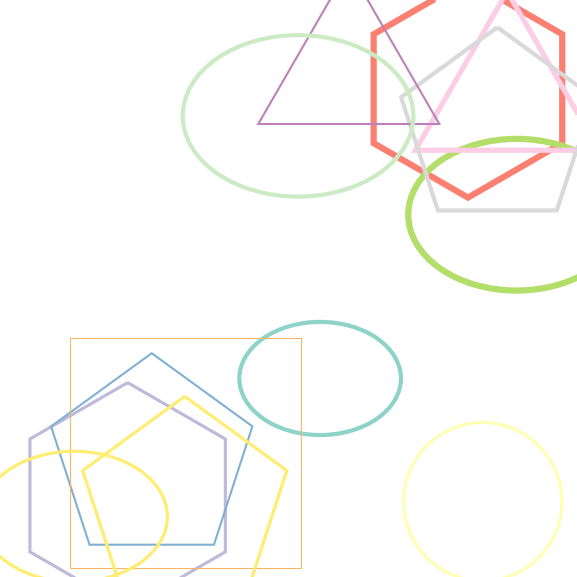[{"shape": "oval", "thickness": 2, "radius": 0.7, "center": [0.554, 0.344]}, {"shape": "circle", "thickness": 1.5, "radius": 0.69, "center": [0.836, 0.13]}, {"shape": "hexagon", "thickness": 1.5, "radius": 0.98, "center": [0.221, 0.141]}, {"shape": "hexagon", "thickness": 3, "radius": 0.94, "center": [0.81, 0.846]}, {"shape": "pentagon", "thickness": 1, "radius": 0.92, "center": [0.263, 0.204]}, {"shape": "square", "thickness": 0.5, "radius": 1.0, "center": [0.321, 0.214]}, {"shape": "oval", "thickness": 3, "radius": 0.94, "center": [0.895, 0.627]}, {"shape": "triangle", "thickness": 2.5, "radius": 0.92, "center": [0.878, 0.831]}, {"shape": "pentagon", "thickness": 2, "radius": 0.88, "center": [0.861, 0.777]}, {"shape": "triangle", "thickness": 1, "radius": 0.9, "center": [0.604, 0.875]}, {"shape": "oval", "thickness": 2, "radius": 1.0, "center": [0.516, 0.798]}, {"shape": "oval", "thickness": 1.5, "radius": 0.81, "center": [0.128, 0.105]}, {"shape": "pentagon", "thickness": 1.5, "radius": 0.93, "center": [0.32, 0.127]}]